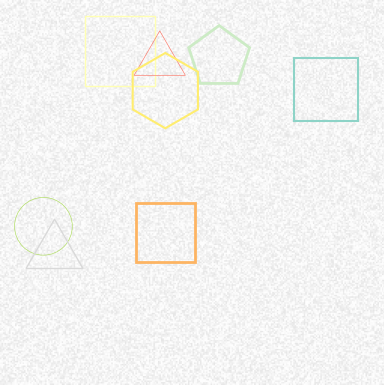[{"shape": "square", "thickness": 1.5, "radius": 0.41, "center": [0.847, 0.767]}, {"shape": "square", "thickness": 1, "radius": 0.46, "center": [0.312, 0.868]}, {"shape": "triangle", "thickness": 0.5, "radius": 0.38, "center": [0.415, 0.843]}, {"shape": "square", "thickness": 2, "radius": 0.38, "center": [0.431, 0.397]}, {"shape": "circle", "thickness": 0.5, "radius": 0.37, "center": [0.113, 0.412]}, {"shape": "triangle", "thickness": 1, "radius": 0.43, "center": [0.142, 0.345]}, {"shape": "pentagon", "thickness": 2, "radius": 0.42, "center": [0.569, 0.851]}, {"shape": "hexagon", "thickness": 1.5, "radius": 0.49, "center": [0.429, 0.765]}]